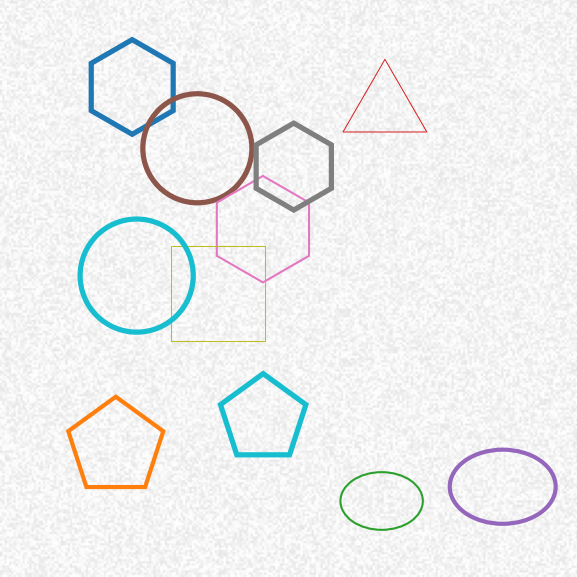[{"shape": "hexagon", "thickness": 2.5, "radius": 0.41, "center": [0.229, 0.849]}, {"shape": "pentagon", "thickness": 2, "radius": 0.43, "center": [0.2, 0.226]}, {"shape": "oval", "thickness": 1, "radius": 0.36, "center": [0.661, 0.132]}, {"shape": "triangle", "thickness": 0.5, "radius": 0.42, "center": [0.667, 0.813]}, {"shape": "oval", "thickness": 2, "radius": 0.46, "center": [0.871, 0.156]}, {"shape": "circle", "thickness": 2.5, "radius": 0.47, "center": [0.342, 0.742]}, {"shape": "hexagon", "thickness": 1, "radius": 0.46, "center": [0.455, 0.602]}, {"shape": "hexagon", "thickness": 2.5, "radius": 0.38, "center": [0.509, 0.711]}, {"shape": "square", "thickness": 0.5, "radius": 0.41, "center": [0.378, 0.49]}, {"shape": "pentagon", "thickness": 2.5, "radius": 0.39, "center": [0.456, 0.274]}, {"shape": "circle", "thickness": 2.5, "radius": 0.49, "center": [0.237, 0.522]}]